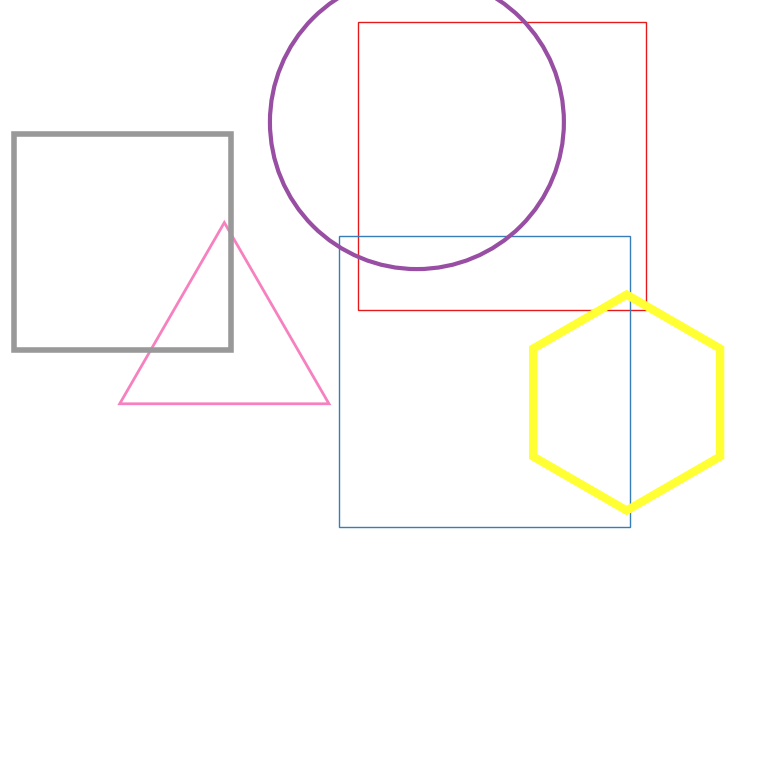[{"shape": "square", "thickness": 0.5, "radius": 0.94, "center": [0.652, 0.785]}, {"shape": "square", "thickness": 0.5, "radius": 0.94, "center": [0.629, 0.504]}, {"shape": "circle", "thickness": 1.5, "radius": 0.95, "center": [0.541, 0.841]}, {"shape": "hexagon", "thickness": 3, "radius": 0.7, "center": [0.814, 0.477]}, {"shape": "triangle", "thickness": 1, "radius": 0.78, "center": [0.291, 0.554]}, {"shape": "square", "thickness": 2, "radius": 0.7, "center": [0.159, 0.686]}]